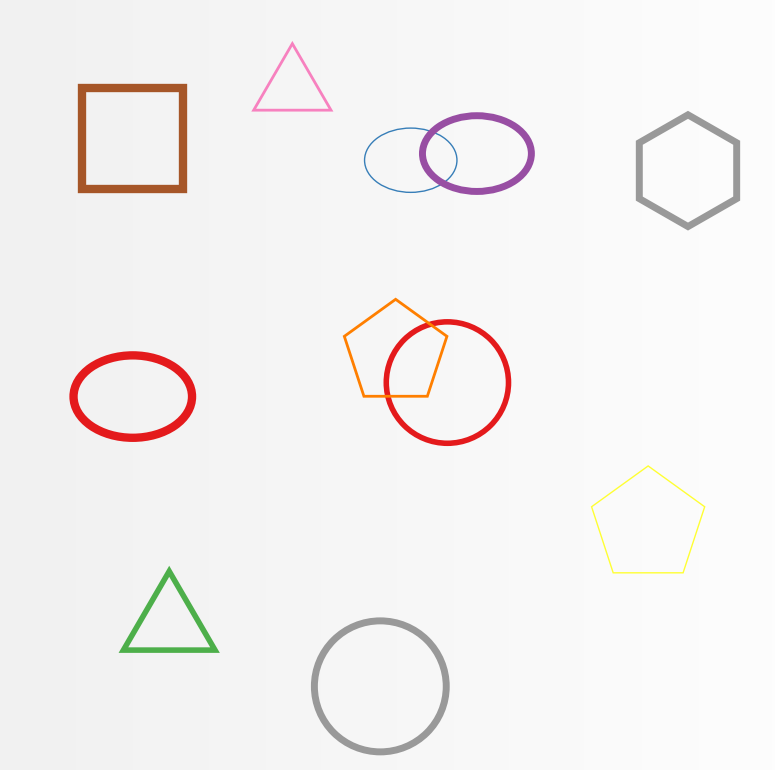[{"shape": "oval", "thickness": 3, "radius": 0.38, "center": [0.171, 0.485]}, {"shape": "circle", "thickness": 2, "radius": 0.39, "center": [0.577, 0.503]}, {"shape": "oval", "thickness": 0.5, "radius": 0.3, "center": [0.53, 0.792]}, {"shape": "triangle", "thickness": 2, "radius": 0.34, "center": [0.218, 0.19]}, {"shape": "oval", "thickness": 2.5, "radius": 0.35, "center": [0.615, 0.801]}, {"shape": "pentagon", "thickness": 1, "radius": 0.35, "center": [0.51, 0.542]}, {"shape": "pentagon", "thickness": 0.5, "radius": 0.38, "center": [0.836, 0.318]}, {"shape": "square", "thickness": 3, "radius": 0.33, "center": [0.171, 0.82]}, {"shape": "triangle", "thickness": 1, "radius": 0.29, "center": [0.377, 0.886]}, {"shape": "circle", "thickness": 2.5, "radius": 0.43, "center": [0.491, 0.109]}, {"shape": "hexagon", "thickness": 2.5, "radius": 0.36, "center": [0.888, 0.778]}]